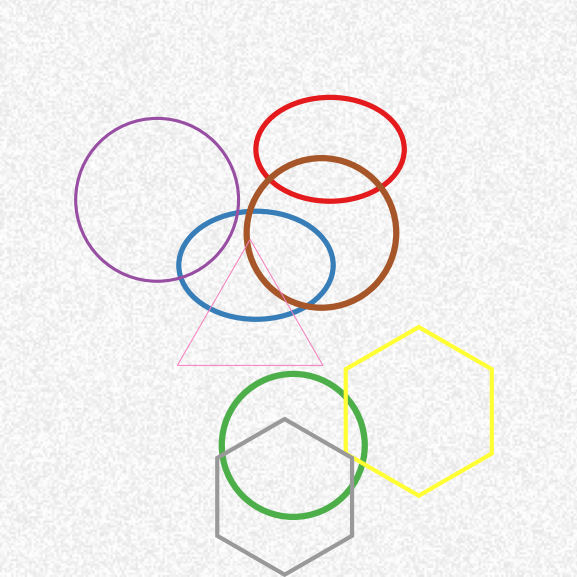[{"shape": "oval", "thickness": 2.5, "radius": 0.64, "center": [0.572, 0.741]}, {"shape": "oval", "thickness": 2.5, "radius": 0.67, "center": [0.443, 0.54]}, {"shape": "circle", "thickness": 3, "radius": 0.62, "center": [0.508, 0.228]}, {"shape": "circle", "thickness": 1.5, "radius": 0.71, "center": [0.272, 0.653]}, {"shape": "hexagon", "thickness": 2, "radius": 0.73, "center": [0.725, 0.287]}, {"shape": "circle", "thickness": 3, "radius": 0.65, "center": [0.557, 0.596]}, {"shape": "triangle", "thickness": 0.5, "radius": 0.73, "center": [0.433, 0.439]}, {"shape": "hexagon", "thickness": 2, "radius": 0.67, "center": [0.493, 0.139]}]